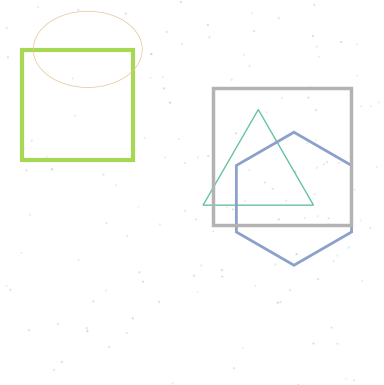[{"shape": "triangle", "thickness": 1, "radius": 0.83, "center": [0.671, 0.55]}, {"shape": "hexagon", "thickness": 2, "radius": 0.86, "center": [0.764, 0.484]}, {"shape": "square", "thickness": 3, "radius": 0.72, "center": [0.2, 0.727]}, {"shape": "oval", "thickness": 0.5, "radius": 0.71, "center": [0.228, 0.872]}, {"shape": "square", "thickness": 2.5, "radius": 0.89, "center": [0.732, 0.594]}]